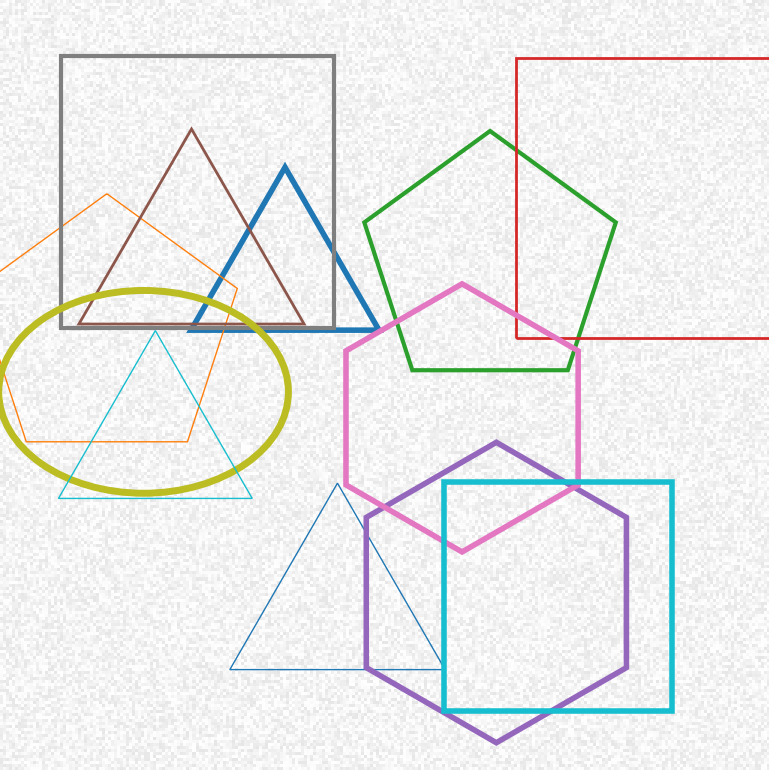[{"shape": "triangle", "thickness": 2, "radius": 0.7, "center": [0.37, 0.642]}, {"shape": "triangle", "thickness": 0.5, "radius": 0.81, "center": [0.438, 0.211]}, {"shape": "pentagon", "thickness": 0.5, "radius": 0.89, "center": [0.139, 0.57]}, {"shape": "pentagon", "thickness": 1.5, "radius": 0.86, "center": [0.636, 0.658]}, {"shape": "square", "thickness": 1, "radius": 0.91, "center": [0.852, 0.743]}, {"shape": "hexagon", "thickness": 2, "radius": 0.98, "center": [0.645, 0.23]}, {"shape": "triangle", "thickness": 1, "radius": 0.84, "center": [0.249, 0.664]}, {"shape": "hexagon", "thickness": 2, "radius": 0.87, "center": [0.6, 0.457]}, {"shape": "square", "thickness": 1.5, "radius": 0.88, "center": [0.256, 0.751]}, {"shape": "oval", "thickness": 2.5, "radius": 0.94, "center": [0.186, 0.491]}, {"shape": "triangle", "thickness": 0.5, "radius": 0.73, "center": [0.202, 0.425]}, {"shape": "square", "thickness": 2, "radius": 0.74, "center": [0.725, 0.225]}]